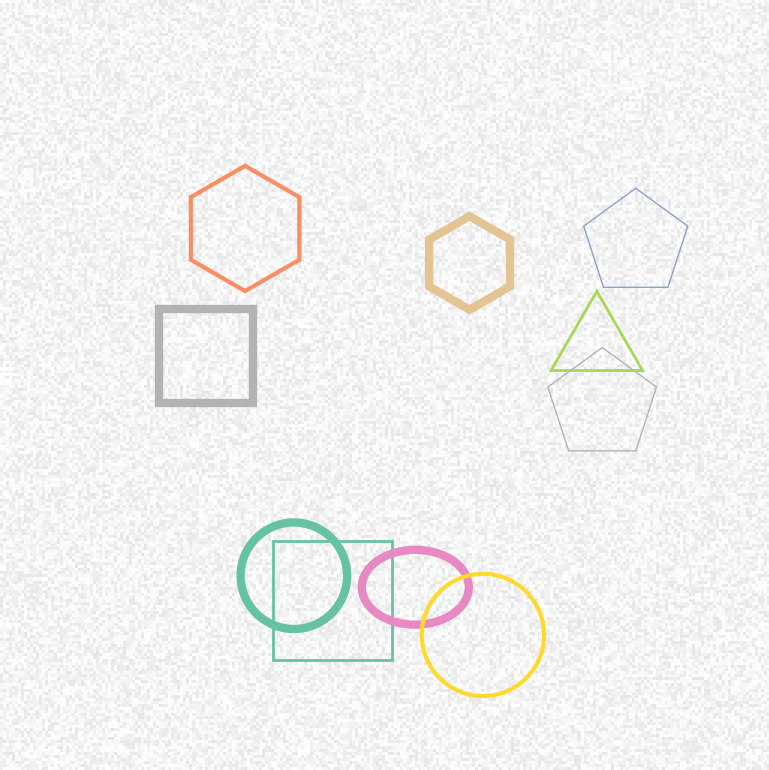[{"shape": "square", "thickness": 1, "radius": 0.39, "center": [0.432, 0.22]}, {"shape": "circle", "thickness": 3, "radius": 0.35, "center": [0.382, 0.252]}, {"shape": "hexagon", "thickness": 1.5, "radius": 0.41, "center": [0.318, 0.703]}, {"shape": "pentagon", "thickness": 0.5, "radius": 0.36, "center": [0.826, 0.684]}, {"shape": "oval", "thickness": 3, "radius": 0.35, "center": [0.539, 0.237]}, {"shape": "triangle", "thickness": 1, "radius": 0.34, "center": [0.775, 0.553]}, {"shape": "circle", "thickness": 1.5, "radius": 0.4, "center": [0.627, 0.175]}, {"shape": "hexagon", "thickness": 3, "radius": 0.3, "center": [0.61, 0.658]}, {"shape": "pentagon", "thickness": 0.5, "radius": 0.37, "center": [0.782, 0.474]}, {"shape": "square", "thickness": 3, "radius": 0.31, "center": [0.268, 0.538]}]